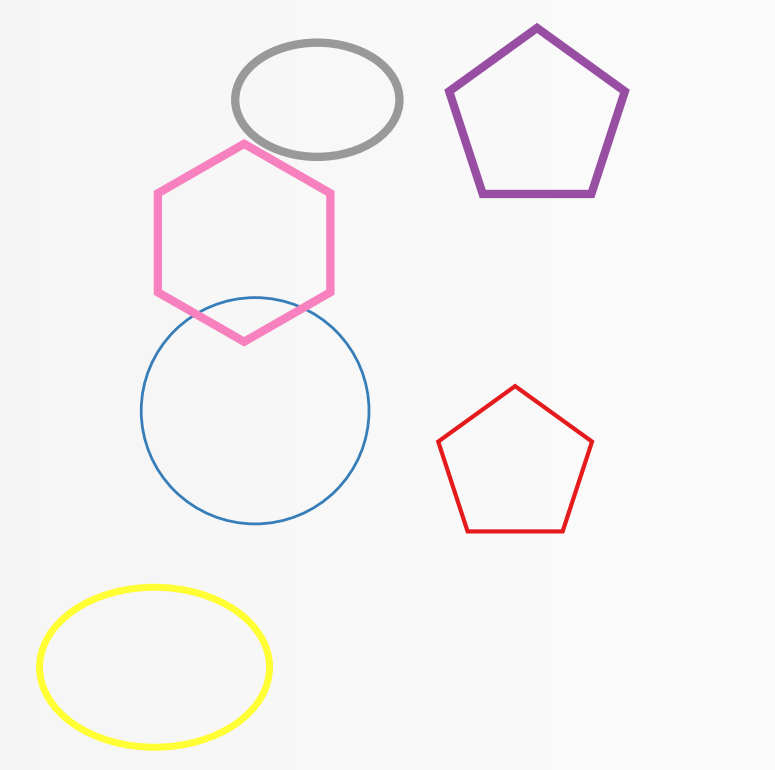[{"shape": "pentagon", "thickness": 1.5, "radius": 0.52, "center": [0.665, 0.394]}, {"shape": "circle", "thickness": 1, "radius": 0.73, "center": [0.329, 0.467]}, {"shape": "pentagon", "thickness": 3, "radius": 0.6, "center": [0.693, 0.845]}, {"shape": "oval", "thickness": 2.5, "radius": 0.74, "center": [0.199, 0.133]}, {"shape": "hexagon", "thickness": 3, "radius": 0.64, "center": [0.315, 0.685]}, {"shape": "oval", "thickness": 3, "radius": 0.53, "center": [0.409, 0.87]}]